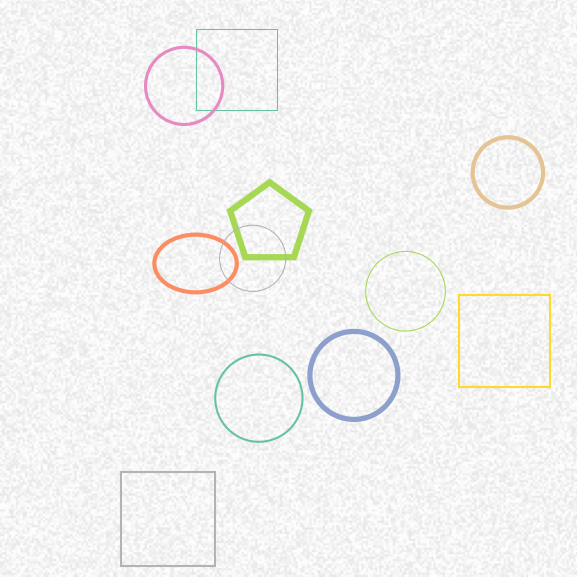[{"shape": "circle", "thickness": 1, "radius": 0.38, "center": [0.448, 0.31]}, {"shape": "square", "thickness": 0.5, "radius": 0.35, "center": [0.409, 0.879]}, {"shape": "oval", "thickness": 2, "radius": 0.36, "center": [0.339, 0.543]}, {"shape": "circle", "thickness": 2.5, "radius": 0.38, "center": [0.613, 0.349]}, {"shape": "circle", "thickness": 1.5, "radius": 0.33, "center": [0.319, 0.85]}, {"shape": "circle", "thickness": 0.5, "radius": 0.34, "center": [0.702, 0.495]}, {"shape": "pentagon", "thickness": 3, "radius": 0.36, "center": [0.467, 0.612]}, {"shape": "square", "thickness": 1, "radius": 0.4, "center": [0.874, 0.409]}, {"shape": "circle", "thickness": 2, "radius": 0.3, "center": [0.879, 0.701]}, {"shape": "circle", "thickness": 0.5, "radius": 0.29, "center": [0.438, 0.552]}, {"shape": "square", "thickness": 1, "radius": 0.41, "center": [0.291, 0.1]}]